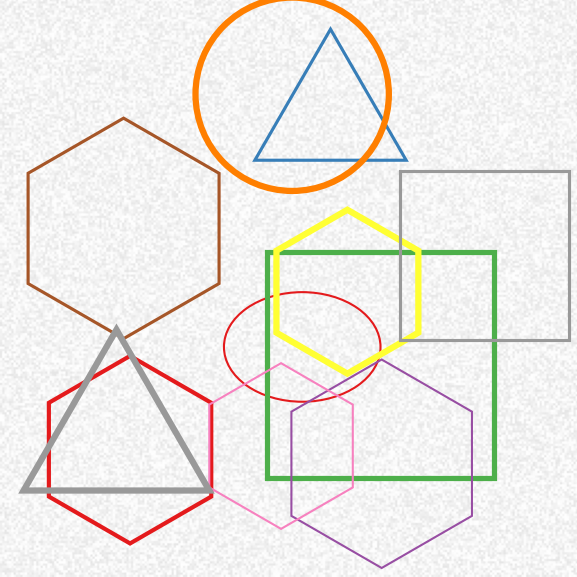[{"shape": "hexagon", "thickness": 2, "radius": 0.81, "center": [0.225, 0.22]}, {"shape": "oval", "thickness": 1, "radius": 0.68, "center": [0.523, 0.398]}, {"shape": "triangle", "thickness": 1.5, "radius": 0.76, "center": [0.572, 0.797]}, {"shape": "square", "thickness": 2.5, "radius": 0.98, "center": [0.659, 0.367]}, {"shape": "hexagon", "thickness": 1, "radius": 0.9, "center": [0.661, 0.196]}, {"shape": "circle", "thickness": 3, "radius": 0.84, "center": [0.506, 0.836]}, {"shape": "hexagon", "thickness": 3, "radius": 0.71, "center": [0.602, 0.494]}, {"shape": "hexagon", "thickness": 1.5, "radius": 0.95, "center": [0.214, 0.604]}, {"shape": "hexagon", "thickness": 1, "radius": 0.72, "center": [0.487, 0.227]}, {"shape": "triangle", "thickness": 3, "radius": 0.93, "center": [0.202, 0.243]}, {"shape": "square", "thickness": 1.5, "radius": 0.73, "center": [0.839, 0.557]}]